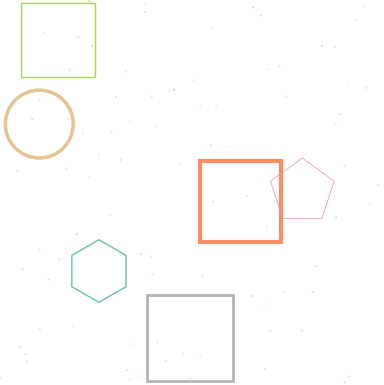[{"shape": "hexagon", "thickness": 1, "radius": 0.41, "center": [0.257, 0.296]}, {"shape": "square", "thickness": 3, "radius": 0.53, "center": [0.625, 0.476]}, {"shape": "pentagon", "thickness": 0.5, "radius": 0.43, "center": [0.785, 0.503]}, {"shape": "square", "thickness": 1, "radius": 0.48, "center": [0.151, 0.895]}, {"shape": "circle", "thickness": 2.5, "radius": 0.44, "center": [0.102, 0.678]}, {"shape": "square", "thickness": 2, "radius": 0.56, "center": [0.493, 0.122]}]